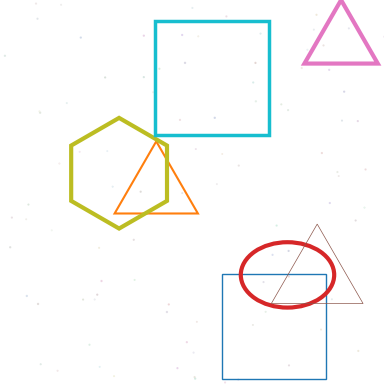[{"shape": "square", "thickness": 1, "radius": 0.68, "center": [0.711, 0.152]}, {"shape": "triangle", "thickness": 1.5, "radius": 0.62, "center": [0.406, 0.508]}, {"shape": "oval", "thickness": 3, "radius": 0.61, "center": [0.747, 0.286]}, {"shape": "triangle", "thickness": 0.5, "radius": 0.69, "center": [0.824, 0.28]}, {"shape": "triangle", "thickness": 3, "radius": 0.55, "center": [0.886, 0.89]}, {"shape": "hexagon", "thickness": 3, "radius": 0.72, "center": [0.309, 0.55]}, {"shape": "square", "thickness": 2.5, "radius": 0.74, "center": [0.55, 0.797]}]